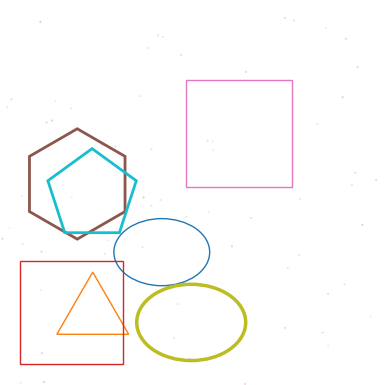[{"shape": "oval", "thickness": 1, "radius": 0.62, "center": [0.42, 0.345]}, {"shape": "triangle", "thickness": 1, "radius": 0.54, "center": [0.241, 0.186]}, {"shape": "square", "thickness": 1, "radius": 0.67, "center": [0.185, 0.189]}, {"shape": "hexagon", "thickness": 2, "radius": 0.72, "center": [0.201, 0.522]}, {"shape": "square", "thickness": 1, "radius": 0.69, "center": [0.621, 0.654]}, {"shape": "oval", "thickness": 2.5, "radius": 0.71, "center": [0.497, 0.163]}, {"shape": "pentagon", "thickness": 2, "radius": 0.6, "center": [0.239, 0.493]}]